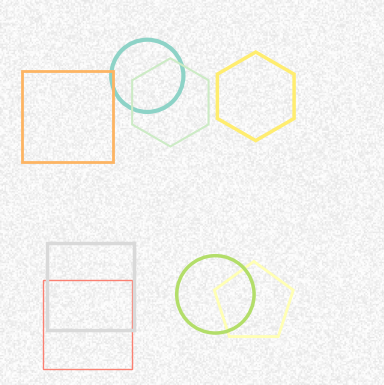[{"shape": "circle", "thickness": 3, "radius": 0.47, "center": [0.383, 0.803]}, {"shape": "pentagon", "thickness": 2, "radius": 0.54, "center": [0.659, 0.213]}, {"shape": "square", "thickness": 1, "radius": 0.58, "center": [0.229, 0.157]}, {"shape": "square", "thickness": 2, "radius": 0.58, "center": [0.175, 0.697]}, {"shape": "circle", "thickness": 2.5, "radius": 0.5, "center": [0.56, 0.235]}, {"shape": "square", "thickness": 2.5, "radius": 0.56, "center": [0.235, 0.256]}, {"shape": "hexagon", "thickness": 1.5, "radius": 0.57, "center": [0.443, 0.734]}, {"shape": "hexagon", "thickness": 2.5, "radius": 0.58, "center": [0.664, 0.75]}]